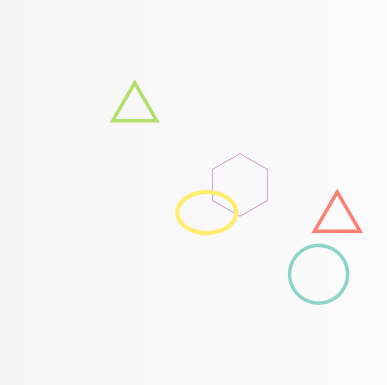[{"shape": "circle", "thickness": 2.5, "radius": 0.37, "center": [0.822, 0.288]}, {"shape": "triangle", "thickness": 2.5, "radius": 0.34, "center": [0.87, 0.433]}, {"shape": "triangle", "thickness": 2.5, "radius": 0.33, "center": [0.348, 0.719]}, {"shape": "hexagon", "thickness": 0.5, "radius": 0.41, "center": [0.619, 0.52]}, {"shape": "oval", "thickness": 3, "radius": 0.38, "center": [0.534, 0.448]}]